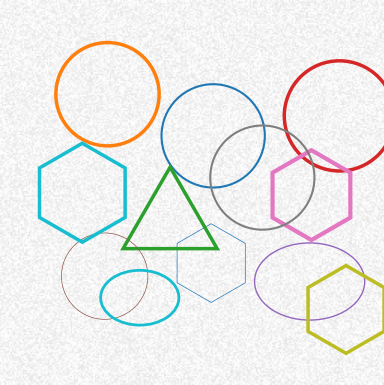[{"shape": "hexagon", "thickness": 0.5, "radius": 0.51, "center": [0.549, 0.317]}, {"shape": "circle", "thickness": 1.5, "radius": 0.67, "center": [0.554, 0.647]}, {"shape": "circle", "thickness": 2.5, "radius": 0.67, "center": [0.279, 0.755]}, {"shape": "triangle", "thickness": 2.5, "radius": 0.71, "center": [0.442, 0.425]}, {"shape": "circle", "thickness": 2.5, "radius": 0.72, "center": [0.881, 0.699]}, {"shape": "oval", "thickness": 1, "radius": 0.72, "center": [0.804, 0.269]}, {"shape": "circle", "thickness": 0.5, "radius": 0.56, "center": [0.272, 0.283]}, {"shape": "hexagon", "thickness": 3, "radius": 0.58, "center": [0.809, 0.493]}, {"shape": "circle", "thickness": 1.5, "radius": 0.68, "center": [0.681, 0.539]}, {"shape": "hexagon", "thickness": 2.5, "radius": 0.57, "center": [0.899, 0.196]}, {"shape": "oval", "thickness": 2, "radius": 0.51, "center": [0.363, 0.227]}, {"shape": "hexagon", "thickness": 2.5, "radius": 0.64, "center": [0.214, 0.499]}]